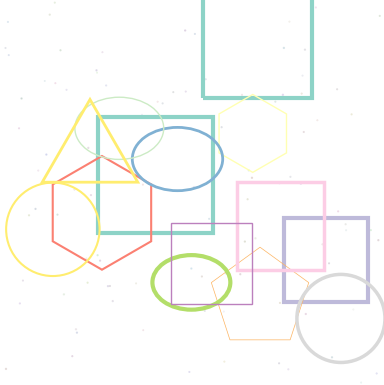[{"shape": "square", "thickness": 3, "radius": 0.71, "center": [0.669, 0.889]}, {"shape": "square", "thickness": 3, "radius": 0.75, "center": [0.403, 0.546]}, {"shape": "hexagon", "thickness": 1, "radius": 0.51, "center": [0.657, 0.653]}, {"shape": "square", "thickness": 3, "radius": 0.55, "center": [0.848, 0.326]}, {"shape": "hexagon", "thickness": 1.5, "radius": 0.74, "center": [0.265, 0.447]}, {"shape": "oval", "thickness": 2, "radius": 0.59, "center": [0.461, 0.587]}, {"shape": "pentagon", "thickness": 0.5, "radius": 0.67, "center": [0.675, 0.225]}, {"shape": "oval", "thickness": 3, "radius": 0.51, "center": [0.497, 0.267]}, {"shape": "square", "thickness": 2.5, "radius": 0.57, "center": [0.729, 0.414]}, {"shape": "circle", "thickness": 2.5, "radius": 0.57, "center": [0.886, 0.173]}, {"shape": "square", "thickness": 1, "radius": 0.53, "center": [0.55, 0.315]}, {"shape": "oval", "thickness": 1, "radius": 0.58, "center": [0.31, 0.667]}, {"shape": "triangle", "thickness": 2, "radius": 0.72, "center": [0.234, 0.598]}, {"shape": "circle", "thickness": 1.5, "radius": 0.61, "center": [0.137, 0.404]}]